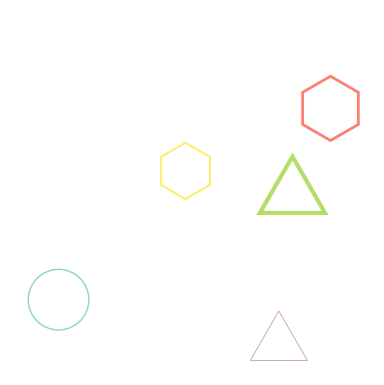[{"shape": "circle", "thickness": 1, "radius": 0.39, "center": [0.152, 0.222]}, {"shape": "hexagon", "thickness": 2, "radius": 0.42, "center": [0.858, 0.719]}, {"shape": "triangle", "thickness": 3, "radius": 0.49, "center": [0.76, 0.496]}, {"shape": "triangle", "thickness": 0.5, "radius": 0.43, "center": [0.724, 0.107]}, {"shape": "hexagon", "thickness": 1.5, "radius": 0.37, "center": [0.482, 0.556]}]